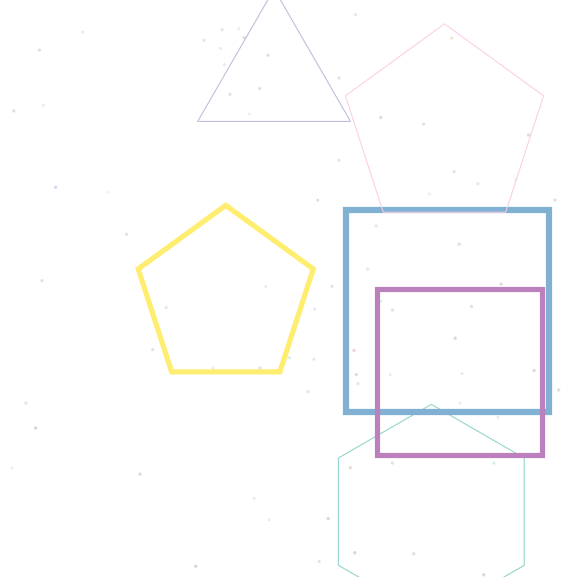[{"shape": "hexagon", "thickness": 0.5, "radius": 0.93, "center": [0.747, 0.113]}, {"shape": "triangle", "thickness": 0.5, "radius": 0.76, "center": [0.475, 0.865]}, {"shape": "square", "thickness": 3, "radius": 0.88, "center": [0.775, 0.461]}, {"shape": "pentagon", "thickness": 0.5, "radius": 0.9, "center": [0.77, 0.777]}, {"shape": "square", "thickness": 2.5, "radius": 0.72, "center": [0.796, 0.355]}, {"shape": "pentagon", "thickness": 2.5, "radius": 0.8, "center": [0.391, 0.484]}]